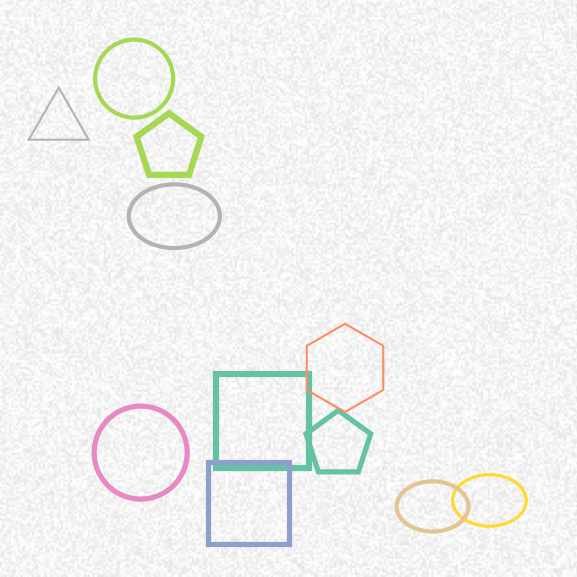[{"shape": "pentagon", "thickness": 2.5, "radius": 0.29, "center": [0.586, 0.23]}, {"shape": "square", "thickness": 3, "radius": 0.4, "center": [0.455, 0.27]}, {"shape": "hexagon", "thickness": 1, "radius": 0.38, "center": [0.597, 0.362]}, {"shape": "square", "thickness": 2.5, "radius": 0.35, "center": [0.43, 0.128]}, {"shape": "circle", "thickness": 2.5, "radius": 0.4, "center": [0.244, 0.215]}, {"shape": "pentagon", "thickness": 3, "radius": 0.29, "center": [0.293, 0.744]}, {"shape": "circle", "thickness": 2, "radius": 0.34, "center": [0.232, 0.863]}, {"shape": "oval", "thickness": 1.5, "radius": 0.32, "center": [0.847, 0.133]}, {"shape": "oval", "thickness": 2, "radius": 0.31, "center": [0.749, 0.122]}, {"shape": "oval", "thickness": 2, "radius": 0.39, "center": [0.302, 0.625]}, {"shape": "triangle", "thickness": 1, "radius": 0.3, "center": [0.102, 0.787]}]